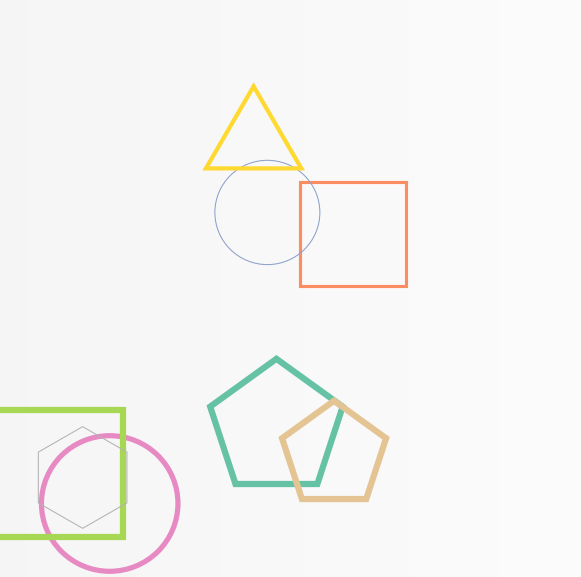[{"shape": "pentagon", "thickness": 3, "radius": 0.6, "center": [0.476, 0.258]}, {"shape": "square", "thickness": 1.5, "radius": 0.45, "center": [0.607, 0.594]}, {"shape": "circle", "thickness": 0.5, "radius": 0.45, "center": [0.46, 0.631]}, {"shape": "circle", "thickness": 2.5, "radius": 0.59, "center": [0.189, 0.127]}, {"shape": "square", "thickness": 3, "radius": 0.55, "center": [0.102, 0.179]}, {"shape": "triangle", "thickness": 2, "radius": 0.47, "center": [0.436, 0.755]}, {"shape": "pentagon", "thickness": 3, "radius": 0.47, "center": [0.575, 0.211]}, {"shape": "hexagon", "thickness": 0.5, "radius": 0.44, "center": [0.142, 0.172]}]